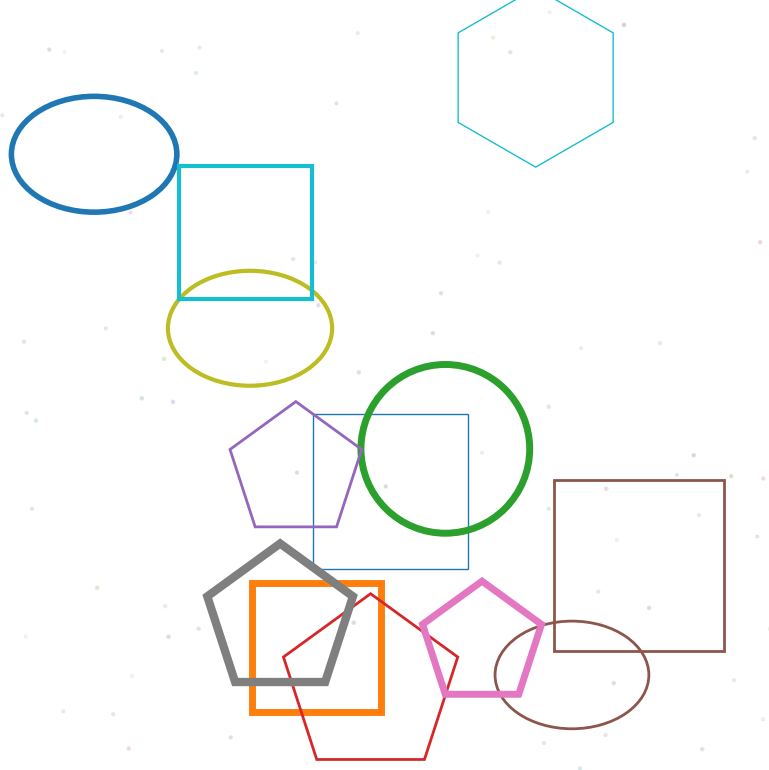[{"shape": "square", "thickness": 0.5, "radius": 0.5, "center": [0.507, 0.361]}, {"shape": "oval", "thickness": 2, "radius": 0.54, "center": [0.122, 0.8]}, {"shape": "square", "thickness": 2.5, "radius": 0.42, "center": [0.411, 0.159]}, {"shape": "circle", "thickness": 2.5, "radius": 0.55, "center": [0.578, 0.417]}, {"shape": "pentagon", "thickness": 1, "radius": 0.6, "center": [0.481, 0.11]}, {"shape": "pentagon", "thickness": 1, "radius": 0.45, "center": [0.384, 0.389]}, {"shape": "oval", "thickness": 1, "radius": 0.5, "center": [0.743, 0.123]}, {"shape": "square", "thickness": 1, "radius": 0.55, "center": [0.83, 0.266]}, {"shape": "pentagon", "thickness": 2.5, "radius": 0.41, "center": [0.626, 0.164]}, {"shape": "pentagon", "thickness": 3, "radius": 0.5, "center": [0.364, 0.195]}, {"shape": "oval", "thickness": 1.5, "radius": 0.53, "center": [0.325, 0.574]}, {"shape": "square", "thickness": 1.5, "radius": 0.43, "center": [0.319, 0.698]}, {"shape": "hexagon", "thickness": 0.5, "radius": 0.58, "center": [0.696, 0.899]}]